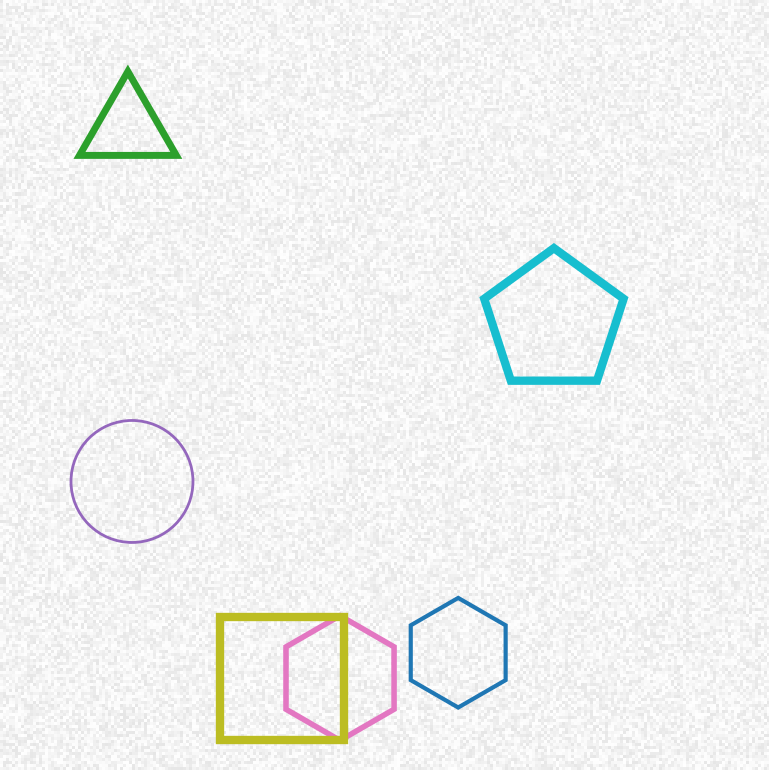[{"shape": "hexagon", "thickness": 1.5, "radius": 0.36, "center": [0.595, 0.152]}, {"shape": "triangle", "thickness": 2.5, "radius": 0.36, "center": [0.166, 0.834]}, {"shape": "circle", "thickness": 1, "radius": 0.4, "center": [0.171, 0.375]}, {"shape": "hexagon", "thickness": 2, "radius": 0.41, "center": [0.442, 0.119]}, {"shape": "square", "thickness": 3, "radius": 0.4, "center": [0.367, 0.119]}, {"shape": "pentagon", "thickness": 3, "radius": 0.48, "center": [0.719, 0.583]}]